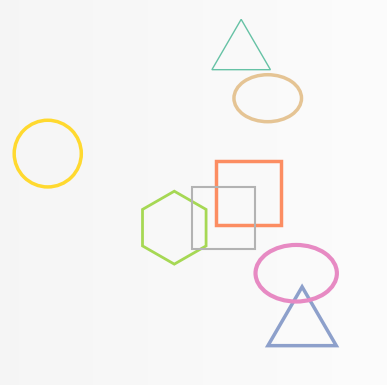[{"shape": "triangle", "thickness": 1, "radius": 0.44, "center": [0.622, 0.863]}, {"shape": "square", "thickness": 2.5, "radius": 0.42, "center": [0.642, 0.499]}, {"shape": "triangle", "thickness": 2.5, "radius": 0.51, "center": [0.78, 0.153]}, {"shape": "oval", "thickness": 3, "radius": 0.52, "center": [0.764, 0.29]}, {"shape": "hexagon", "thickness": 2, "radius": 0.47, "center": [0.45, 0.409]}, {"shape": "circle", "thickness": 2.5, "radius": 0.43, "center": [0.123, 0.601]}, {"shape": "oval", "thickness": 2.5, "radius": 0.44, "center": [0.691, 0.745]}, {"shape": "square", "thickness": 1.5, "radius": 0.4, "center": [0.577, 0.433]}]